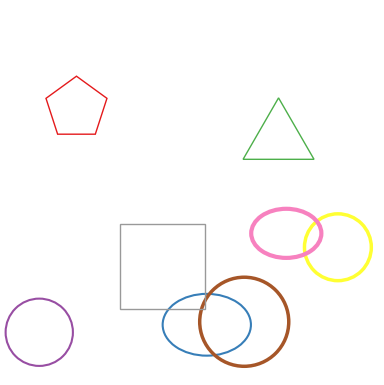[{"shape": "pentagon", "thickness": 1, "radius": 0.42, "center": [0.199, 0.719]}, {"shape": "oval", "thickness": 1.5, "radius": 0.57, "center": [0.537, 0.156]}, {"shape": "triangle", "thickness": 1, "radius": 0.53, "center": [0.724, 0.639]}, {"shape": "circle", "thickness": 1.5, "radius": 0.44, "center": [0.102, 0.137]}, {"shape": "circle", "thickness": 2.5, "radius": 0.43, "center": [0.878, 0.358]}, {"shape": "circle", "thickness": 2.5, "radius": 0.58, "center": [0.634, 0.164]}, {"shape": "oval", "thickness": 3, "radius": 0.46, "center": [0.744, 0.394]}, {"shape": "square", "thickness": 1, "radius": 0.56, "center": [0.422, 0.308]}]